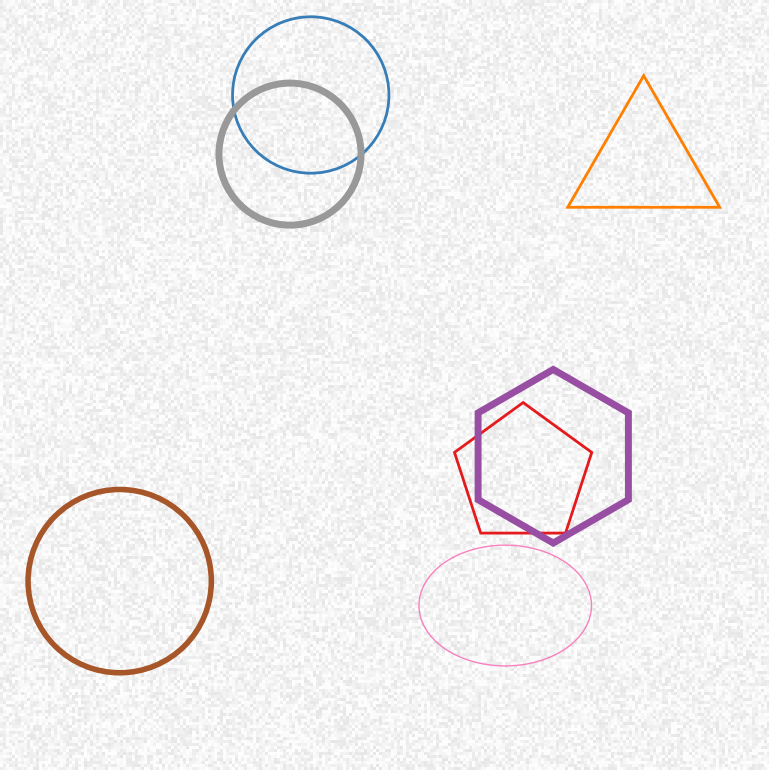[{"shape": "pentagon", "thickness": 1, "radius": 0.47, "center": [0.679, 0.383]}, {"shape": "circle", "thickness": 1, "radius": 0.51, "center": [0.404, 0.877]}, {"shape": "hexagon", "thickness": 2.5, "radius": 0.56, "center": [0.718, 0.407]}, {"shape": "triangle", "thickness": 1, "radius": 0.57, "center": [0.836, 0.788]}, {"shape": "circle", "thickness": 2, "radius": 0.6, "center": [0.155, 0.245]}, {"shape": "oval", "thickness": 0.5, "radius": 0.56, "center": [0.656, 0.214]}, {"shape": "circle", "thickness": 2.5, "radius": 0.46, "center": [0.377, 0.8]}]